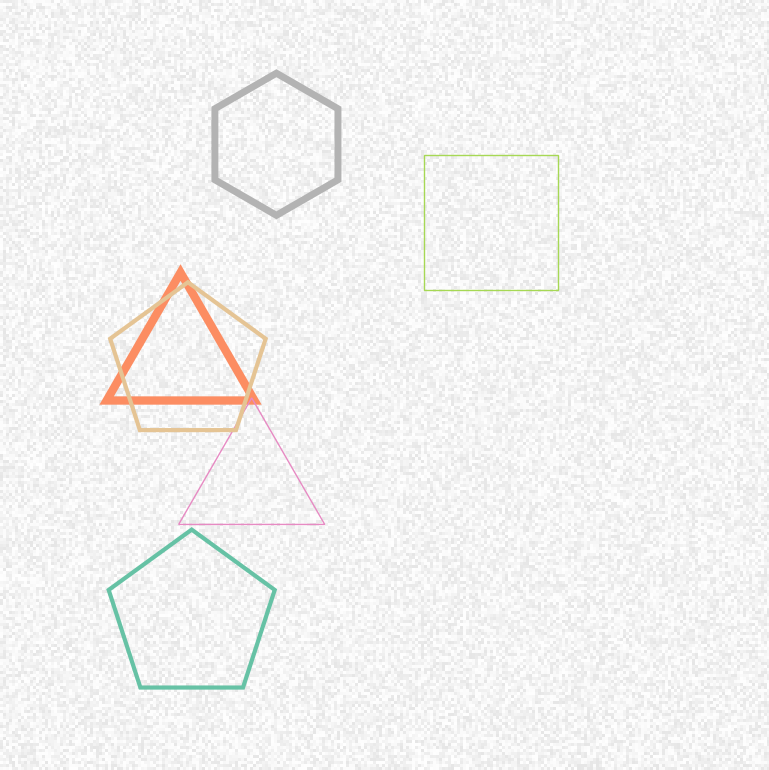[{"shape": "pentagon", "thickness": 1.5, "radius": 0.57, "center": [0.249, 0.199]}, {"shape": "triangle", "thickness": 3, "radius": 0.55, "center": [0.234, 0.535]}, {"shape": "triangle", "thickness": 0.5, "radius": 0.55, "center": [0.327, 0.374]}, {"shape": "square", "thickness": 0.5, "radius": 0.44, "center": [0.638, 0.711]}, {"shape": "pentagon", "thickness": 1.5, "radius": 0.53, "center": [0.244, 0.527]}, {"shape": "hexagon", "thickness": 2.5, "radius": 0.46, "center": [0.359, 0.813]}]